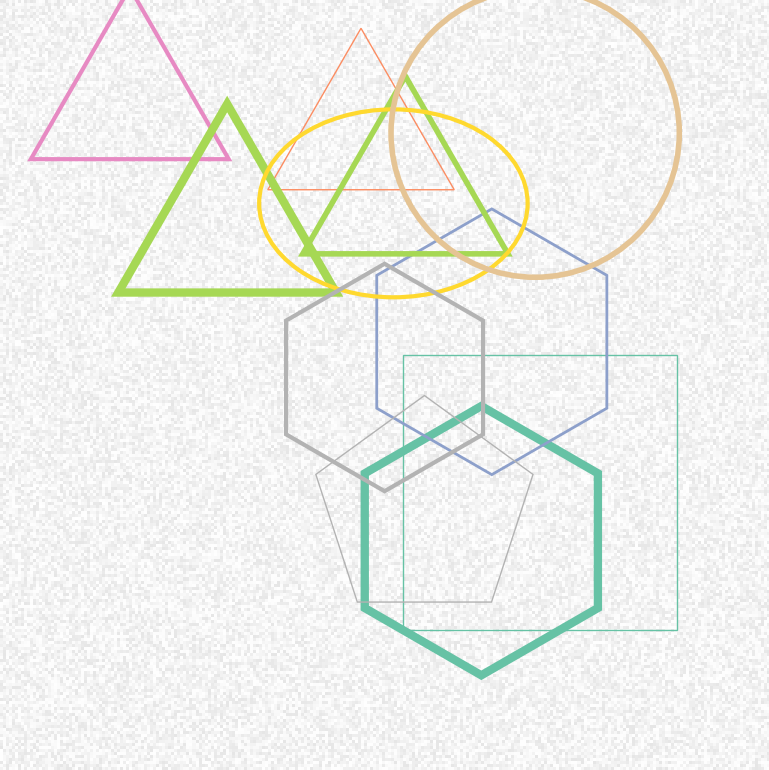[{"shape": "square", "thickness": 0.5, "radius": 0.89, "center": [0.701, 0.36]}, {"shape": "hexagon", "thickness": 3, "radius": 0.87, "center": [0.625, 0.298]}, {"shape": "triangle", "thickness": 0.5, "radius": 0.7, "center": [0.469, 0.823]}, {"shape": "hexagon", "thickness": 1, "radius": 0.86, "center": [0.639, 0.556]}, {"shape": "triangle", "thickness": 1.5, "radius": 0.74, "center": [0.169, 0.867]}, {"shape": "triangle", "thickness": 2, "radius": 0.77, "center": [0.526, 0.747]}, {"shape": "triangle", "thickness": 3, "radius": 0.82, "center": [0.295, 0.702]}, {"shape": "oval", "thickness": 1.5, "radius": 0.87, "center": [0.511, 0.736]}, {"shape": "circle", "thickness": 2, "radius": 0.94, "center": [0.695, 0.827]}, {"shape": "pentagon", "thickness": 0.5, "radius": 0.74, "center": [0.551, 0.338]}, {"shape": "hexagon", "thickness": 1.5, "radius": 0.74, "center": [0.499, 0.51]}]